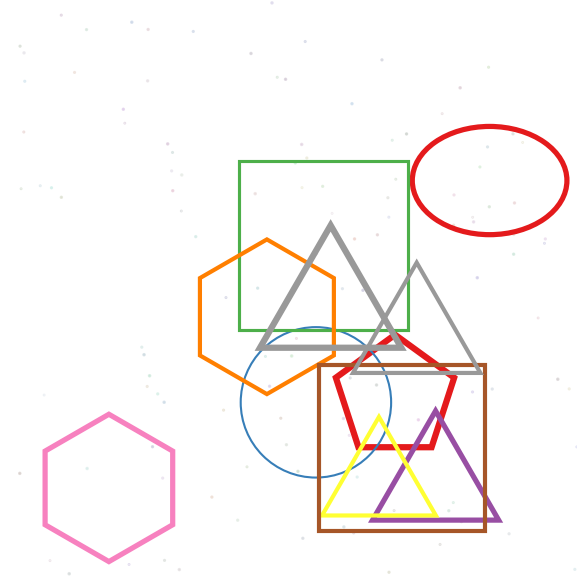[{"shape": "oval", "thickness": 2.5, "radius": 0.67, "center": [0.848, 0.686]}, {"shape": "pentagon", "thickness": 3, "radius": 0.54, "center": [0.684, 0.312]}, {"shape": "circle", "thickness": 1, "radius": 0.65, "center": [0.547, 0.302]}, {"shape": "square", "thickness": 1.5, "radius": 0.73, "center": [0.561, 0.574]}, {"shape": "triangle", "thickness": 2.5, "radius": 0.63, "center": [0.754, 0.162]}, {"shape": "hexagon", "thickness": 2, "radius": 0.67, "center": [0.462, 0.451]}, {"shape": "triangle", "thickness": 2, "radius": 0.57, "center": [0.656, 0.163]}, {"shape": "square", "thickness": 2, "radius": 0.72, "center": [0.696, 0.223]}, {"shape": "hexagon", "thickness": 2.5, "radius": 0.64, "center": [0.189, 0.154]}, {"shape": "triangle", "thickness": 3, "radius": 0.71, "center": [0.573, 0.468]}, {"shape": "triangle", "thickness": 2, "radius": 0.64, "center": [0.722, 0.417]}]